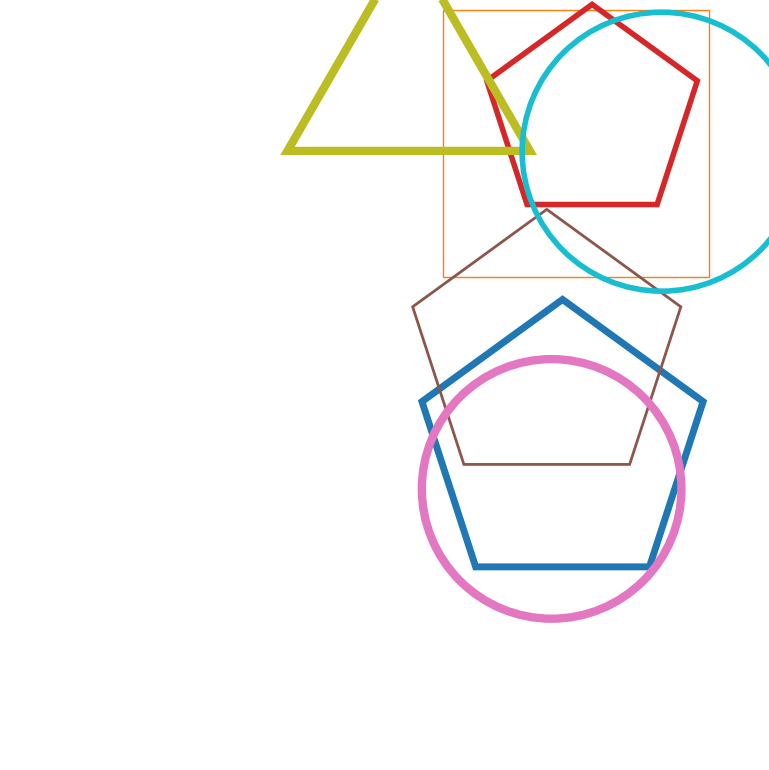[{"shape": "pentagon", "thickness": 2.5, "radius": 0.96, "center": [0.731, 0.419]}, {"shape": "square", "thickness": 0.5, "radius": 0.87, "center": [0.748, 0.814]}, {"shape": "pentagon", "thickness": 2, "radius": 0.72, "center": [0.769, 0.851]}, {"shape": "pentagon", "thickness": 1, "radius": 0.92, "center": [0.71, 0.545]}, {"shape": "circle", "thickness": 3, "radius": 0.84, "center": [0.716, 0.365]}, {"shape": "triangle", "thickness": 3, "radius": 0.91, "center": [0.531, 0.895]}, {"shape": "circle", "thickness": 2, "radius": 0.91, "center": [0.859, 0.803]}]